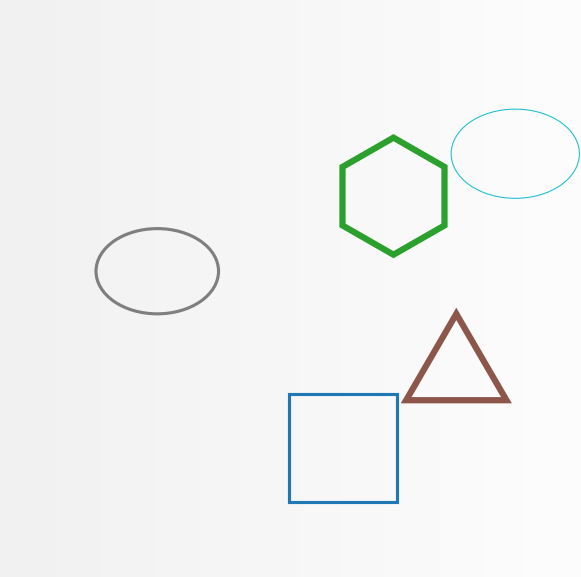[{"shape": "square", "thickness": 1.5, "radius": 0.46, "center": [0.591, 0.223]}, {"shape": "hexagon", "thickness": 3, "radius": 0.51, "center": [0.677, 0.659]}, {"shape": "triangle", "thickness": 3, "radius": 0.5, "center": [0.785, 0.356]}, {"shape": "oval", "thickness": 1.5, "radius": 0.53, "center": [0.271, 0.529]}, {"shape": "oval", "thickness": 0.5, "radius": 0.55, "center": [0.886, 0.733]}]